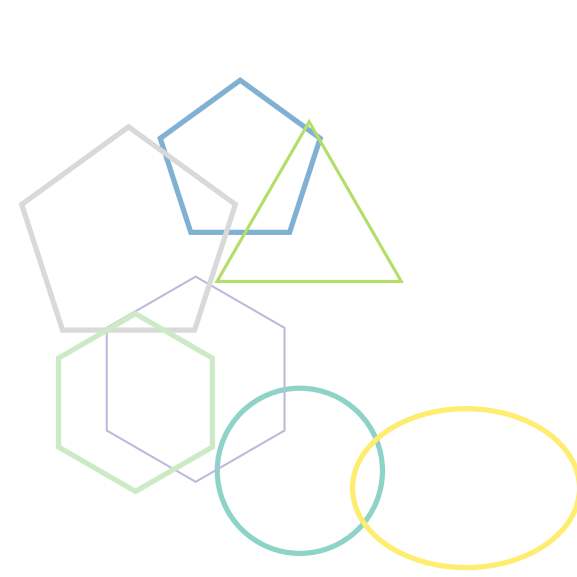[{"shape": "circle", "thickness": 2.5, "radius": 0.72, "center": [0.519, 0.184]}, {"shape": "hexagon", "thickness": 1, "radius": 0.89, "center": [0.339, 0.342]}, {"shape": "pentagon", "thickness": 2.5, "radius": 0.73, "center": [0.416, 0.715]}, {"shape": "triangle", "thickness": 1.5, "radius": 0.92, "center": [0.535, 0.604]}, {"shape": "pentagon", "thickness": 2.5, "radius": 0.97, "center": [0.223, 0.585]}, {"shape": "hexagon", "thickness": 2.5, "radius": 0.77, "center": [0.235, 0.302]}, {"shape": "oval", "thickness": 2.5, "radius": 0.98, "center": [0.807, 0.154]}]